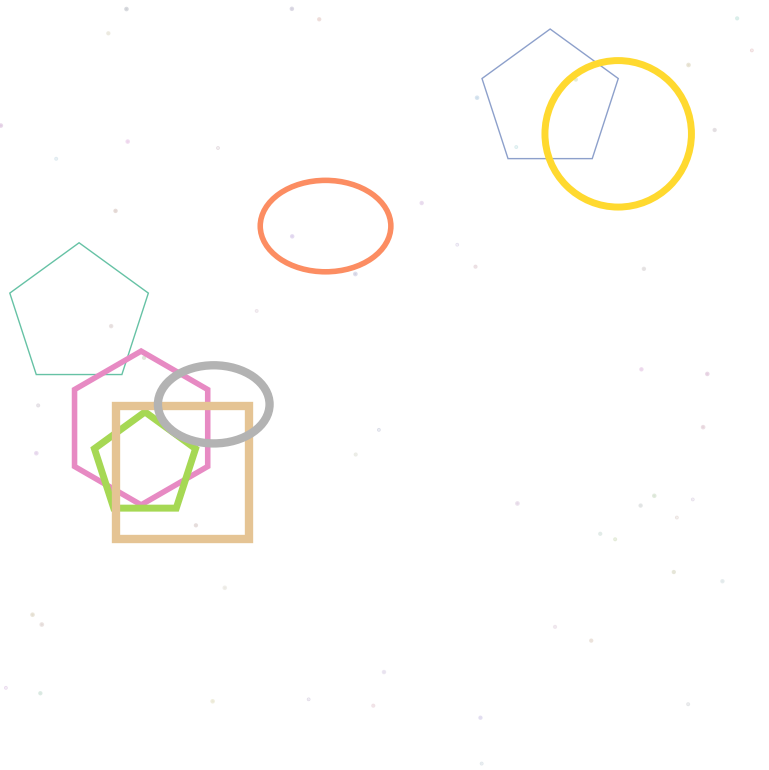[{"shape": "pentagon", "thickness": 0.5, "radius": 0.47, "center": [0.103, 0.59]}, {"shape": "oval", "thickness": 2, "radius": 0.42, "center": [0.423, 0.706]}, {"shape": "pentagon", "thickness": 0.5, "radius": 0.47, "center": [0.714, 0.869]}, {"shape": "hexagon", "thickness": 2, "radius": 0.5, "center": [0.183, 0.444]}, {"shape": "pentagon", "thickness": 2.5, "radius": 0.35, "center": [0.188, 0.396]}, {"shape": "circle", "thickness": 2.5, "radius": 0.48, "center": [0.803, 0.826]}, {"shape": "square", "thickness": 3, "radius": 0.43, "center": [0.237, 0.386]}, {"shape": "oval", "thickness": 3, "radius": 0.36, "center": [0.278, 0.475]}]